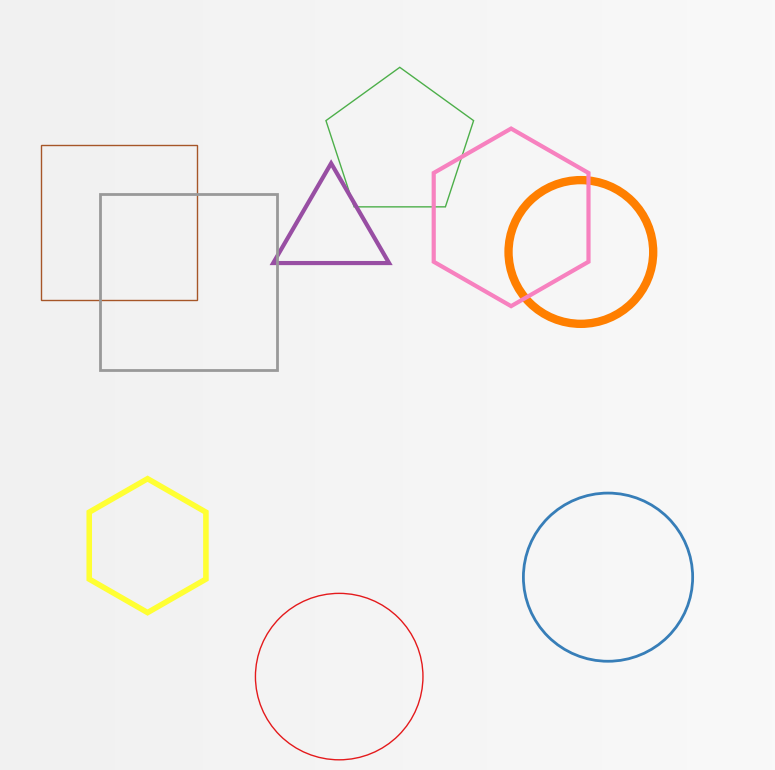[{"shape": "circle", "thickness": 0.5, "radius": 0.54, "center": [0.438, 0.121]}, {"shape": "circle", "thickness": 1, "radius": 0.55, "center": [0.785, 0.25]}, {"shape": "pentagon", "thickness": 0.5, "radius": 0.5, "center": [0.516, 0.812]}, {"shape": "triangle", "thickness": 1.5, "radius": 0.43, "center": [0.427, 0.702]}, {"shape": "circle", "thickness": 3, "radius": 0.47, "center": [0.75, 0.673]}, {"shape": "hexagon", "thickness": 2, "radius": 0.43, "center": [0.19, 0.291]}, {"shape": "square", "thickness": 0.5, "radius": 0.5, "center": [0.153, 0.711]}, {"shape": "hexagon", "thickness": 1.5, "radius": 0.58, "center": [0.659, 0.718]}, {"shape": "square", "thickness": 1, "radius": 0.57, "center": [0.243, 0.634]}]